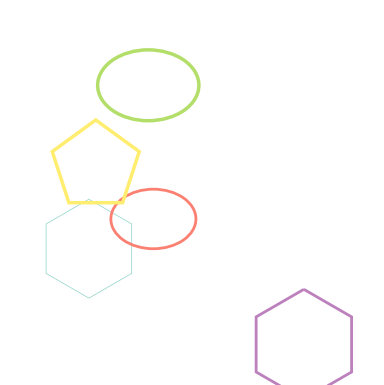[{"shape": "hexagon", "thickness": 0.5, "radius": 0.64, "center": [0.231, 0.354]}, {"shape": "oval", "thickness": 2, "radius": 0.55, "center": [0.398, 0.431]}, {"shape": "oval", "thickness": 2.5, "radius": 0.66, "center": [0.385, 0.778]}, {"shape": "hexagon", "thickness": 2, "radius": 0.72, "center": [0.789, 0.105]}, {"shape": "pentagon", "thickness": 2.5, "radius": 0.59, "center": [0.249, 0.57]}]